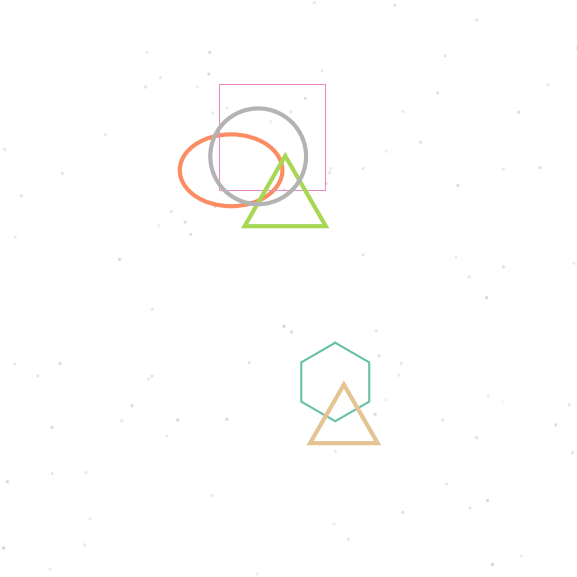[{"shape": "hexagon", "thickness": 1, "radius": 0.34, "center": [0.581, 0.338]}, {"shape": "oval", "thickness": 2, "radius": 0.44, "center": [0.4, 0.704]}, {"shape": "square", "thickness": 0.5, "radius": 0.46, "center": [0.471, 0.762]}, {"shape": "triangle", "thickness": 2, "radius": 0.41, "center": [0.494, 0.648]}, {"shape": "triangle", "thickness": 2, "radius": 0.34, "center": [0.595, 0.266]}, {"shape": "circle", "thickness": 2, "radius": 0.41, "center": [0.447, 0.728]}]